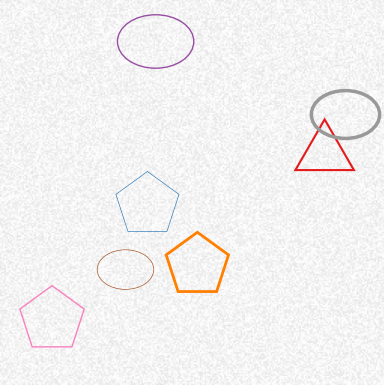[{"shape": "triangle", "thickness": 1.5, "radius": 0.44, "center": [0.843, 0.602]}, {"shape": "pentagon", "thickness": 0.5, "radius": 0.43, "center": [0.383, 0.468]}, {"shape": "oval", "thickness": 1, "radius": 0.5, "center": [0.404, 0.892]}, {"shape": "pentagon", "thickness": 2, "radius": 0.43, "center": [0.513, 0.312]}, {"shape": "oval", "thickness": 0.5, "radius": 0.37, "center": [0.326, 0.3]}, {"shape": "pentagon", "thickness": 1, "radius": 0.44, "center": [0.135, 0.17]}, {"shape": "oval", "thickness": 2.5, "radius": 0.44, "center": [0.897, 0.703]}]